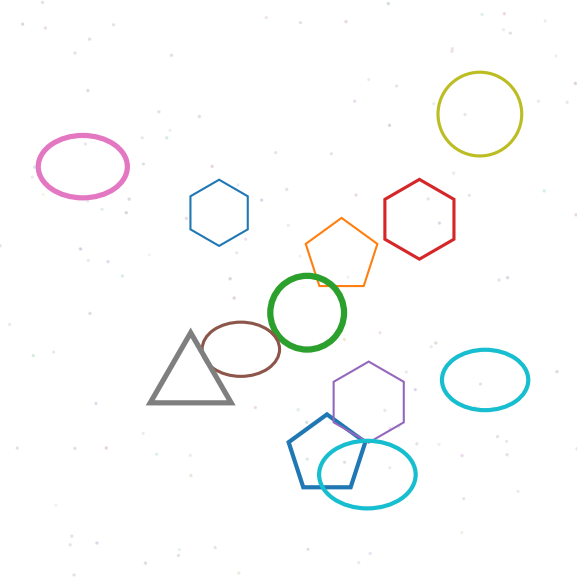[{"shape": "hexagon", "thickness": 1, "radius": 0.29, "center": [0.379, 0.631]}, {"shape": "pentagon", "thickness": 2, "radius": 0.35, "center": [0.566, 0.212]}, {"shape": "pentagon", "thickness": 1, "radius": 0.33, "center": [0.591, 0.557]}, {"shape": "circle", "thickness": 3, "radius": 0.32, "center": [0.532, 0.458]}, {"shape": "hexagon", "thickness": 1.5, "radius": 0.35, "center": [0.726, 0.619]}, {"shape": "hexagon", "thickness": 1, "radius": 0.35, "center": [0.638, 0.303]}, {"shape": "oval", "thickness": 1.5, "radius": 0.34, "center": [0.417, 0.394]}, {"shape": "oval", "thickness": 2.5, "radius": 0.39, "center": [0.143, 0.711]}, {"shape": "triangle", "thickness": 2.5, "radius": 0.4, "center": [0.33, 0.342]}, {"shape": "circle", "thickness": 1.5, "radius": 0.36, "center": [0.831, 0.802]}, {"shape": "oval", "thickness": 2, "radius": 0.42, "center": [0.636, 0.177]}, {"shape": "oval", "thickness": 2, "radius": 0.37, "center": [0.84, 0.341]}]